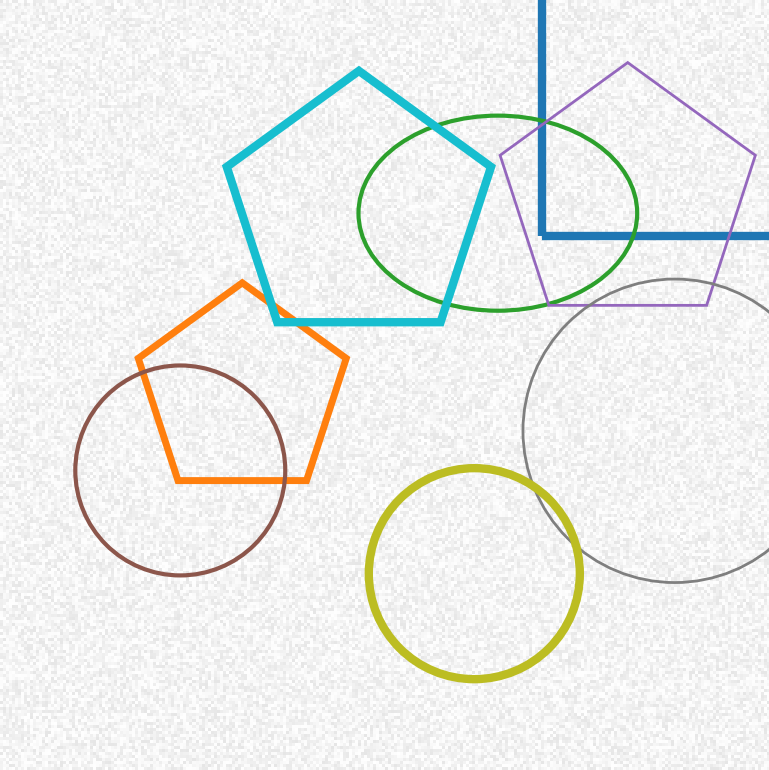[{"shape": "square", "thickness": 3, "radius": 0.94, "center": [0.893, 0.882]}, {"shape": "pentagon", "thickness": 2.5, "radius": 0.71, "center": [0.315, 0.491]}, {"shape": "oval", "thickness": 1.5, "radius": 0.9, "center": [0.647, 0.723]}, {"shape": "pentagon", "thickness": 1, "radius": 0.87, "center": [0.815, 0.744]}, {"shape": "circle", "thickness": 1.5, "radius": 0.68, "center": [0.234, 0.389]}, {"shape": "circle", "thickness": 1, "radius": 0.99, "center": [0.876, 0.441]}, {"shape": "circle", "thickness": 3, "radius": 0.69, "center": [0.616, 0.255]}, {"shape": "pentagon", "thickness": 3, "radius": 0.9, "center": [0.466, 0.728]}]